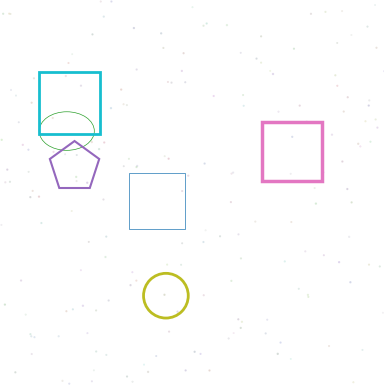[{"shape": "square", "thickness": 0.5, "radius": 0.36, "center": [0.408, 0.478]}, {"shape": "oval", "thickness": 0.5, "radius": 0.36, "center": [0.173, 0.66]}, {"shape": "pentagon", "thickness": 1.5, "radius": 0.34, "center": [0.194, 0.566]}, {"shape": "square", "thickness": 2.5, "radius": 0.38, "center": [0.758, 0.606]}, {"shape": "circle", "thickness": 2, "radius": 0.29, "center": [0.431, 0.232]}, {"shape": "square", "thickness": 2, "radius": 0.4, "center": [0.18, 0.732]}]